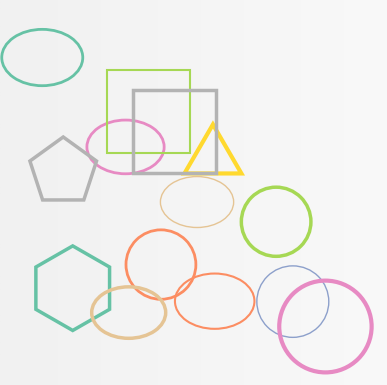[{"shape": "oval", "thickness": 2, "radius": 0.52, "center": [0.109, 0.851]}, {"shape": "hexagon", "thickness": 2.5, "radius": 0.55, "center": [0.188, 0.251]}, {"shape": "oval", "thickness": 1.5, "radius": 0.51, "center": [0.554, 0.218]}, {"shape": "circle", "thickness": 2, "radius": 0.45, "center": [0.415, 0.313]}, {"shape": "circle", "thickness": 1, "radius": 0.46, "center": [0.756, 0.217]}, {"shape": "oval", "thickness": 2, "radius": 0.5, "center": [0.324, 0.618]}, {"shape": "circle", "thickness": 3, "radius": 0.6, "center": [0.84, 0.152]}, {"shape": "circle", "thickness": 2.5, "radius": 0.45, "center": [0.713, 0.424]}, {"shape": "square", "thickness": 1.5, "radius": 0.54, "center": [0.383, 0.711]}, {"shape": "triangle", "thickness": 3, "radius": 0.42, "center": [0.549, 0.592]}, {"shape": "oval", "thickness": 2.5, "radius": 0.48, "center": [0.332, 0.188]}, {"shape": "oval", "thickness": 1, "radius": 0.47, "center": [0.508, 0.475]}, {"shape": "square", "thickness": 2.5, "radius": 0.54, "center": [0.451, 0.659]}, {"shape": "pentagon", "thickness": 2.5, "radius": 0.45, "center": [0.163, 0.554]}]